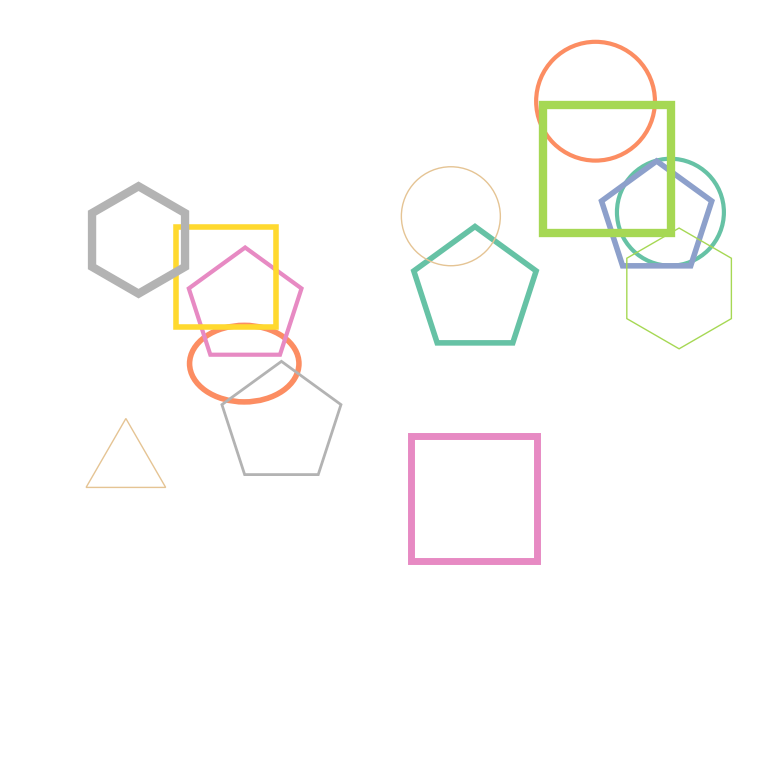[{"shape": "circle", "thickness": 1.5, "radius": 0.35, "center": [0.871, 0.724]}, {"shape": "pentagon", "thickness": 2, "radius": 0.42, "center": [0.617, 0.622]}, {"shape": "oval", "thickness": 2, "radius": 0.36, "center": [0.317, 0.528]}, {"shape": "circle", "thickness": 1.5, "radius": 0.39, "center": [0.773, 0.869]}, {"shape": "pentagon", "thickness": 2, "radius": 0.38, "center": [0.853, 0.716]}, {"shape": "square", "thickness": 2.5, "radius": 0.41, "center": [0.616, 0.352]}, {"shape": "pentagon", "thickness": 1.5, "radius": 0.38, "center": [0.318, 0.602]}, {"shape": "square", "thickness": 3, "radius": 0.41, "center": [0.788, 0.78]}, {"shape": "hexagon", "thickness": 0.5, "radius": 0.39, "center": [0.882, 0.625]}, {"shape": "square", "thickness": 2, "radius": 0.33, "center": [0.294, 0.641]}, {"shape": "circle", "thickness": 0.5, "radius": 0.32, "center": [0.586, 0.719]}, {"shape": "triangle", "thickness": 0.5, "radius": 0.3, "center": [0.163, 0.397]}, {"shape": "pentagon", "thickness": 1, "radius": 0.41, "center": [0.366, 0.449]}, {"shape": "hexagon", "thickness": 3, "radius": 0.35, "center": [0.18, 0.688]}]